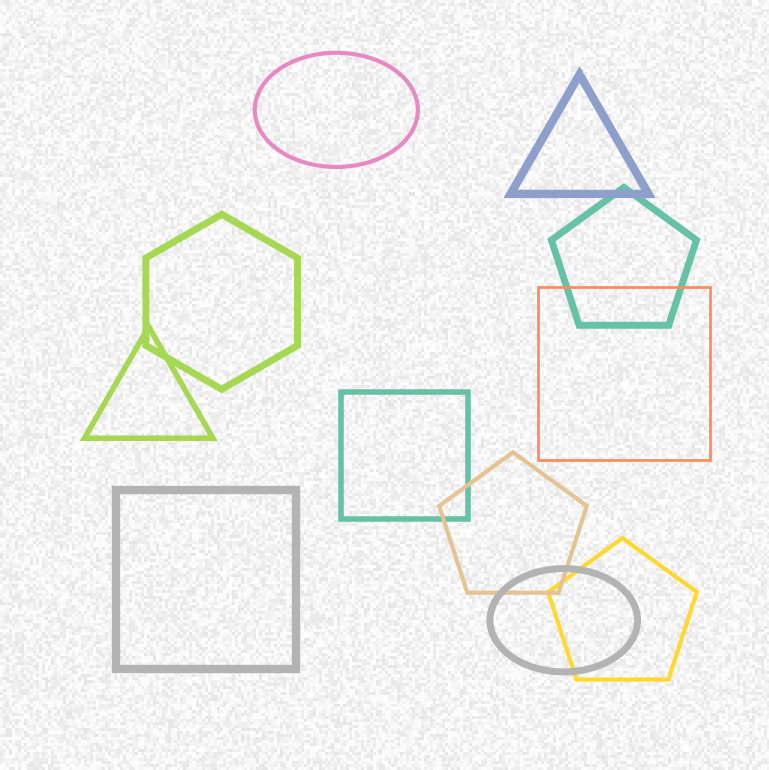[{"shape": "square", "thickness": 2, "radius": 0.41, "center": [0.525, 0.408]}, {"shape": "pentagon", "thickness": 2.5, "radius": 0.5, "center": [0.81, 0.658]}, {"shape": "square", "thickness": 1, "radius": 0.56, "center": [0.811, 0.515]}, {"shape": "triangle", "thickness": 3, "radius": 0.52, "center": [0.753, 0.8]}, {"shape": "oval", "thickness": 1.5, "radius": 0.53, "center": [0.437, 0.857]}, {"shape": "hexagon", "thickness": 2.5, "radius": 0.57, "center": [0.288, 0.608]}, {"shape": "triangle", "thickness": 2, "radius": 0.48, "center": [0.193, 0.479]}, {"shape": "pentagon", "thickness": 1.5, "radius": 0.51, "center": [0.808, 0.2]}, {"shape": "pentagon", "thickness": 1.5, "radius": 0.5, "center": [0.666, 0.312]}, {"shape": "square", "thickness": 3, "radius": 0.58, "center": [0.267, 0.247]}, {"shape": "oval", "thickness": 2.5, "radius": 0.48, "center": [0.732, 0.194]}]